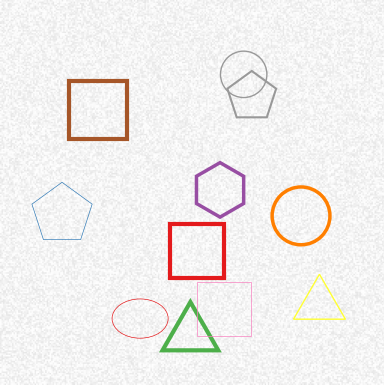[{"shape": "square", "thickness": 3, "radius": 0.35, "center": [0.511, 0.348]}, {"shape": "oval", "thickness": 0.5, "radius": 0.36, "center": [0.364, 0.173]}, {"shape": "pentagon", "thickness": 0.5, "radius": 0.41, "center": [0.161, 0.444]}, {"shape": "triangle", "thickness": 3, "radius": 0.42, "center": [0.495, 0.132]}, {"shape": "hexagon", "thickness": 2.5, "radius": 0.35, "center": [0.572, 0.507]}, {"shape": "circle", "thickness": 2.5, "radius": 0.38, "center": [0.782, 0.439]}, {"shape": "triangle", "thickness": 1, "radius": 0.39, "center": [0.83, 0.21]}, {"shape": "square", "thickness": 3, "radius": 0.38, "center": [0.256, 0.714]}, {"shape": "square", "thickness": 0.5, "radius": 0.35, "center": [0.582, 0.198]}, {"shape": "circle", "thickness": 1, "radius": 0.3, "center": [0.633, 0.807]}, {"shape": "pentagon", "thickness": 1.5, "radius": 0.33, "center": [0.654, 0.749]}]